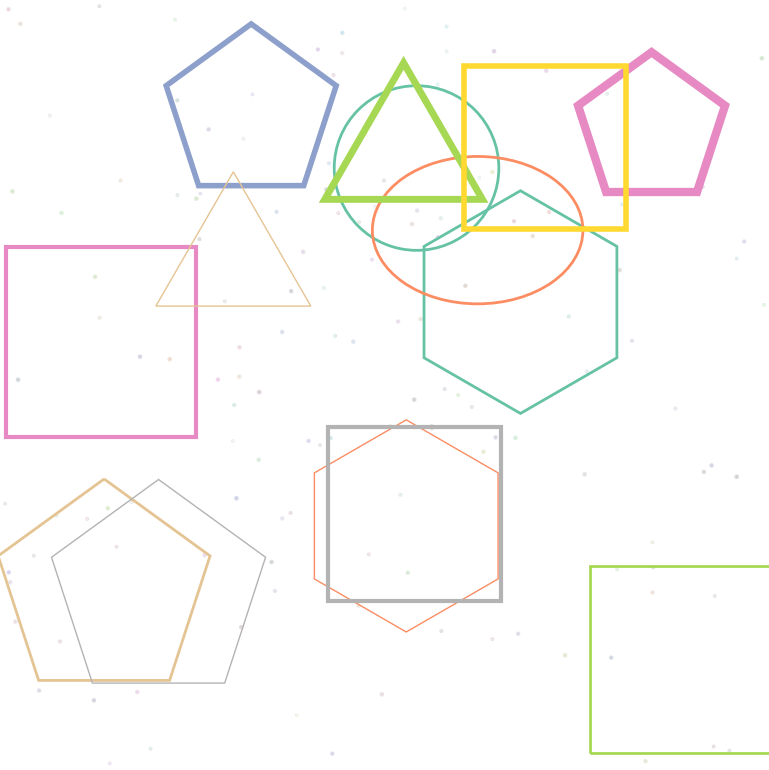[{"shape": "circle", "thickness": 1, "radius": 0.53, "center": [0.541, 0.782]}, {"shape": "hexagon", "thickness": 1, "radius": 0.72, "center": [0.676, 0.608]}, {"shape": "oval", "thickness": 1, "radius": 0.68, "center": [0.62, 0.701]}, {"shape": "hexagon", "thickness": 0.5, "radius": 0.69, "center": [0.528, 0.317]}, {"shape": "pentagon", "thickness": 2, "radius": 0.58, "center": [0.326, 0.853]}, {"shape": "square", "thickness": 1.5, "radius": 0.62, "center": [0.131, 0.556]}, {"shape": "pentagon", "thickness": 3, "radius": 0.5, "center": [0.846, 0.832]}, {"shape": "triangle", "thickness": 2.5, "radius": 0.59, "center": [0.524, 0.8]}, {"shape": "square", "thickness": 1, "radius": 0.61, "center": [0.887, 0.144]}, {"shape": "square", "thickness": 2, "radius": 0.53, "center": [0.708, 0.808]}, {"shape": "triangle", "thickness": 0.5, "radius": 0.58, "center": [0.303, 0.661]}, {"shape": "pentagon", "thickness": 1, "radius": 0.72, "center": [0.135, 0.233]}, {"shape": "square", "thickness": 1.5, "radius": 0.56, "center": [0.538, 0.333]}, {"shape": "pentagon", "thickness": 0.5, "radius": 0.73, "center": [0.206, 0.231]}]